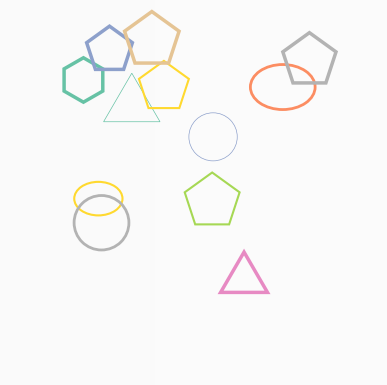[{"shape": "hexagon", "thickness": 2.5, "radius": 0.29, "center": [0.215, 0.792]}, {"shape": "triangle", "thickness": 0.5, "radius": 0.42, "center": [0.34, 0.726]}, {"shape": "oval", "thickness": 2, "radius": 0.42, "center": [0.73, 0.774]}, {"shape": "circle", "thickness": 0.5, "radius": 0.31, "center": [0.55, 0.645]}, {"shape": "pentagon", "thickness": 2.5, "radius": 0.31, "center": [0.283, 0.87]}, {"shape": "triangle", "thickness": 2.5, "radius": 0.35, "center": [0.63, 0.275]}, {"shape": "pentagon", "thickness": 1.5, "radius": 0.37, "center": [0.548, 0.477]}, {"shape": "oval", "thickness": 1.5, "radius": 0.31, "center": [0.254, 0.484]}, {"shape": "pentagon", "thickness": 1.5, "radius": 0.34, "center": [0.423, 0.774]}, {"shape": "pentagon", "thickness": 2.5, "radius": 0.37, "center": [0.392, 0.896]}, {"shape": "pentagon", "thickness": 2.5, "radius": 0.36, "center": [0.799, 0.843]}, {"shape": "circle", "thickness": 2, "radius": 0.35, "center": [0.262, 0.421]}]